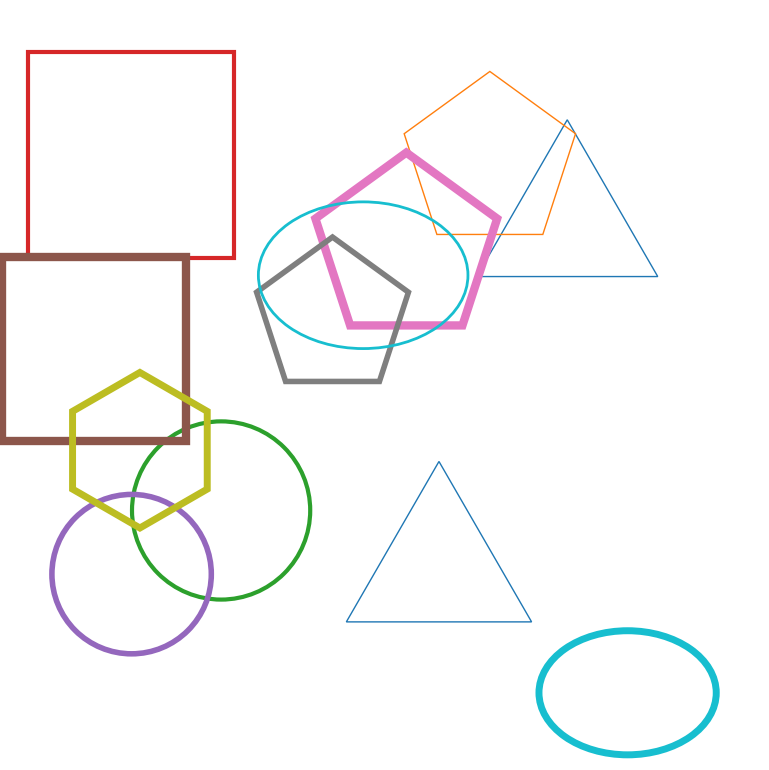[{"shape": "triangle", "thickness": 0.5, "radius": 0.68, "center": [0.737, 0.709]}, {"shape": "triangle", "thickness": 0.5, "radius": 0.69, "center": [0.57, 0.262]}, {"shape": "pentagon", "thickness": 0.5, "radius": 0.59, "center": [0.636, 0.79]}, {"shape": "circle", "thickness": 1.5, "radius": 0.58, "center": [0.287, 0.337]}, {"shape": "square", "thickness": 1.5, "radius": 0.67, "center": [0.171, 0.799]}, {"shape": "circle", "thickness": 2, "radius": 0.52, "center": [0.171, 0.254]}, {"shape": "square", "thickness": 3, "radius": 0.6, "center": [0.122, 0.547]}, {"shape": "pentagon", "thickness": 3, "radius": 0.62, "center": [0.528, 0.678]}, {"shape": "pentagon", "thickness": 2, "radius": 0.52, "center": [0.432, 0.588]}, {"shape": "hexagon", "thickness": 2.5, "radius": 0.5, "center": [0.182, 0.415]}, {"shape": "oval", "thickness": 1, "radius": 0.68, "center": [0.472, 0.643]}, {"shape": "oval", "thickness": 2.5, "radius": 0.58, "center": [0.815, 0.1]}]